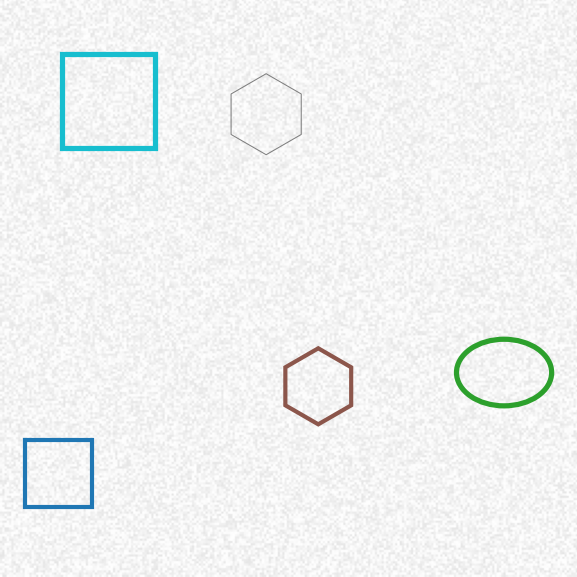[{"shape": "square", "thickness": 2, "radius": 0.29, "center": [0.101, 0.179]}, {"shape": "oval", "thickness": 2.5, "radius": 0.41, "center": [0.873, 0.354]}, {"shape": "hexagon", "thickness": 2, "radius": 0.33, "center": [0.551, 0.33]}, {"shape": "hexagon", "thickness": 0.5, "radius": 0.35, "center": [0.461, 0.801]}, {"shape": "square", "thickness": 2.5, "radius": 0.4, "center": [0.188, 0.824]}]